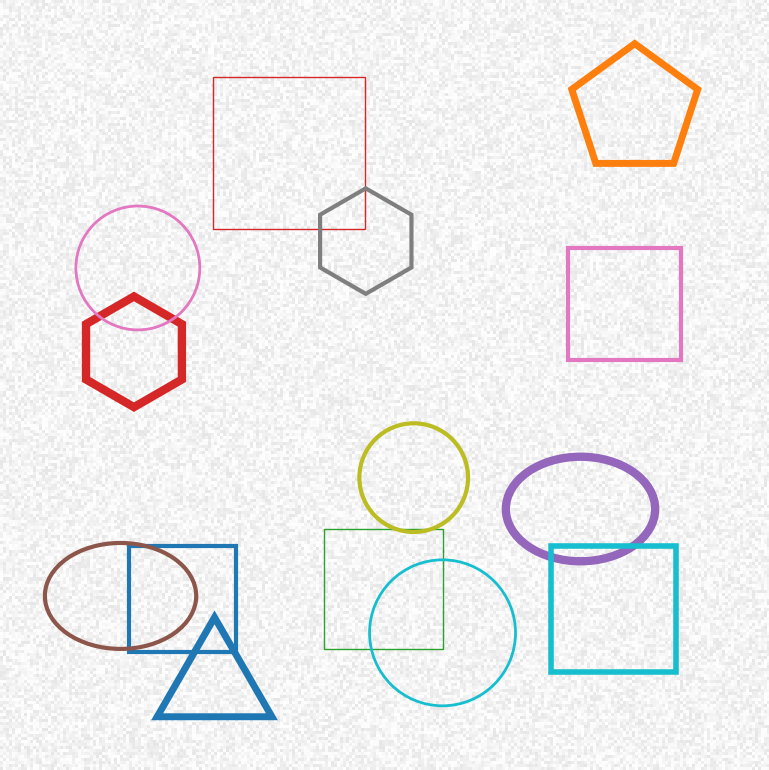[{"shape": "triangle", "thickness": 2.5, "radius": 0.43, "center": [0.279, 0.112]}, {"shape": "square", "thickness": 1.5, "radius": 0.35, "center": [0.237, 0.222]}, {"shape": "pentagon", "thickness": 2.5, "radius": 0.43, "center": [0.824, 0.857]}, {"shape": "square", "thickness": 0.5, "radius": 0.39, "center": [0.498, 0.235]}, {"shape": "square", "thickness": 0.5, "radius": 0.49, "center": [0.375, 0.801]}, {"shape": "hexagon", "thickness": 3, "radius": 0.36, "center": [0.174, 0.543]}, {"shape": "oval", "thickness": 3, "radius": 0.48, "center": [0.754, 0.339]}, {"shape": "oval", "thickness": 1.5, "radius": 0.49, "center": [0.157, 0.226]}, {"shape": "circle", "thickness": 1, "radius": 0.4, "center": [0.179, 0.652]}, {"shape": "square", "thickness": 1.5, "radius": 0.36, "center": [0.811, 0.605]}, {"shape": "hexagon", "thickness": 1.5, "radius": 0.34, "center": [0.475, 0.687]}, {"shape": "circle", "thickness": 1.5, "radius": 0.35, "center": [0.537, 0.38]}, {"shape": "square", "thickness": 2, "radius": 0.41, "center": [0.797, 0.209]}, {"shape": "circle", "thickness": 1, "radius": 0.47, "center": [0.575, 0.178]}]